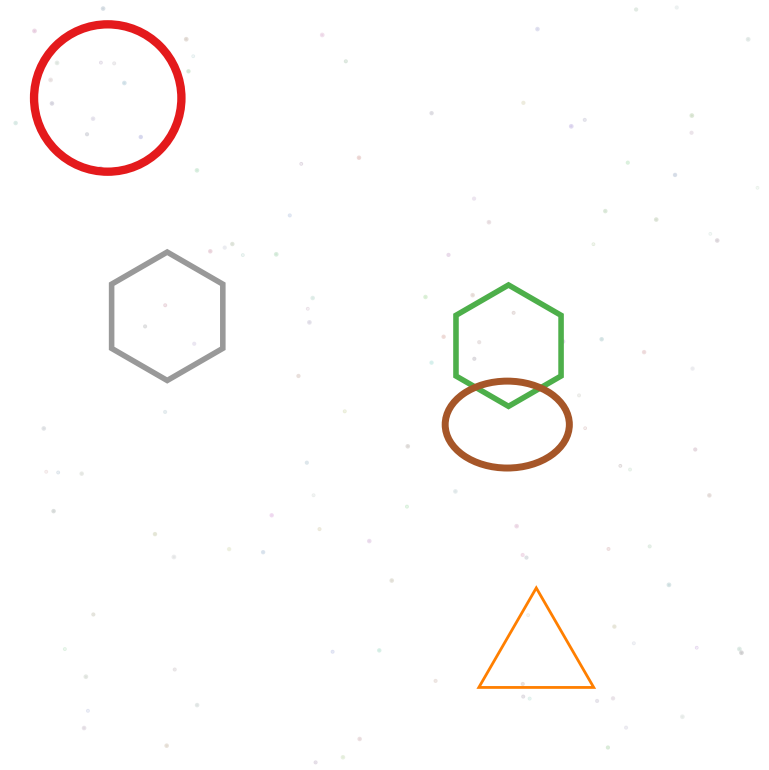[{"shape": "circle", "thickness": 3, "radius": 0.48, "center": [0.14, 0.873]}, {"shape": "hexagon", "thickness": 2, "radius": 0.39, "center": [0.66, 0.551]}, {"shape": "triangle", "thickness": 1, "radius": 0.43, "center": [0.696, 0.15]}, {"shape": "oval", "thickness": 2.5, "radius": 0.4, "center": [0.659, 0.449]}, {"shape": "hexagon", "thickness": 2, "radius": 0.42, "center": [0.217, 0.589]}]